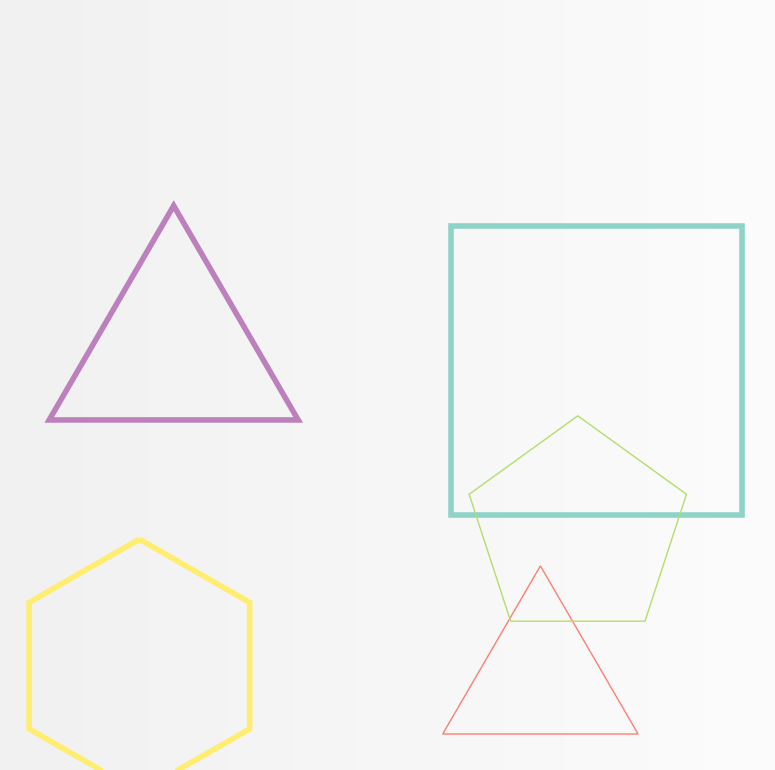[{"shape": "square", "thickness": 2, "radius": 0.94, "center": [0.77, 0.519]}, {"shape": "triangle", "thickness": 0.5, "radius": 0.73, "center": [0.697, 0.12]}, {"shape": "pentagon", "thickness": 0.5, "radius": 0.74, "center": [0.746, 0.313]}, {"shape": "triangle", "thickness": 2, "radius": 0.93, "center": [0.224, 0.547]}, {"shape": "hexagon", "thickness": 2, "radius": 0.82, "center": [0.18, 0.135]}]